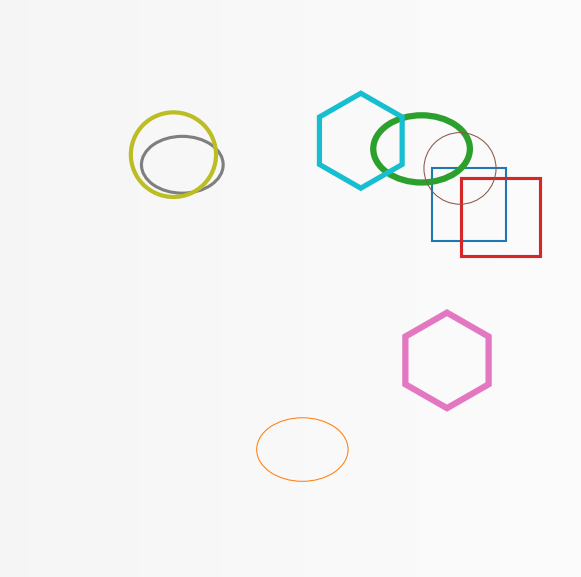[{"shape": "square", "thickness": 1, "radius": 0.32, "center": [0.807, 0.645]}, {"shape": "oval", "thickness": 0.5, "radius": 0.39, "center": [0.52, 0.221]}, {"shape": "oval", "thickness": 3, "radius": 0.42, "center": [0.725, 0.741]}, {"shape": "square", "thickness": 1.5, "radius": 0.34, "center": [0.862, 0.624]}, {"shape": "circle", "thickness": 0.5, "radius": 0.31, "center": [0.791, 0.708]}, {"shape": "hexagon", "thickness": 3, "radius": 0.41, "center": [0.769, 0.375]}, {"shape": "oval", "thickness": 1.5, "radius": 0.35, "center": [0.314, 0.714]}, {"shape": "circle", "thickness": 2, "radius": 0.37, "center": [0.298, 0.731]}, {"shape": "hexagon", "thickness": 2.5, "radius": 0.41, "center": [0.621, 0.755]}]